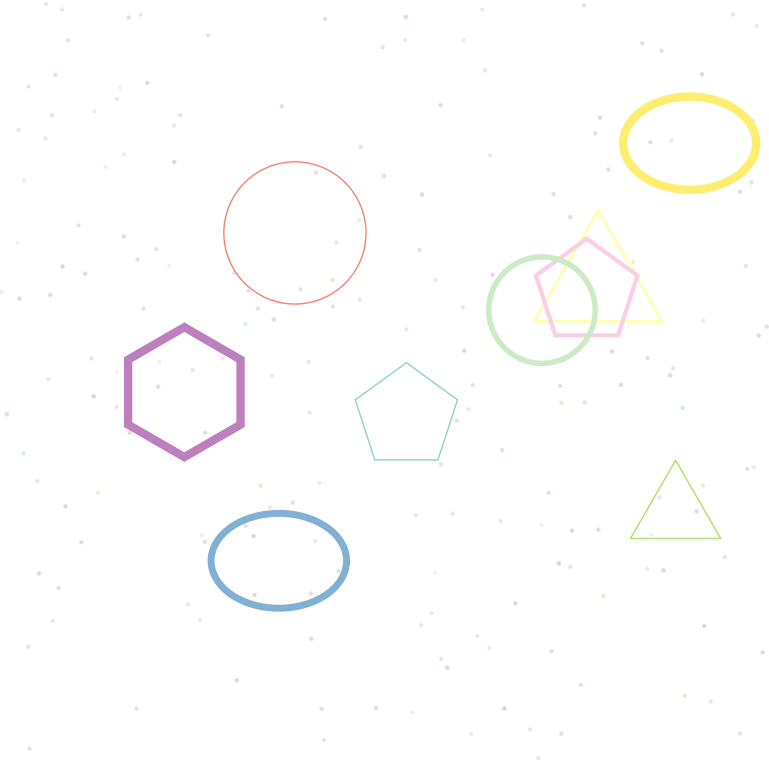[{"shape": "pentagon", "thickness": 0.5, "radius": 0.35, "center": [0.528, 0.459]}, {"shape": "triangle", "thickness": 1, "radius": 0.48, "center": [0.777, 0.631]}, {"shape": "circle", "thickness": 0.5, "radius": 0.46, "center": [0.383, 0.697]}, {"shape": "oval", "thickness": 2.5, "radius": 0.44, "center": [0.362, 0.272]}, {"shape": "triangle", "thickness": 0.5, "radius": 0.34, "center": [0.877, 0.335]}, {"shape": "pentagon", "thickness": 1.5, "radius": 0.35, "center": [0.762, 0.621]}, {"shape": "hexagon", "thickness": 3, "radius": 0.42, "center": [0.239, 0.491]}, {"shape": "circle", "thickness": 2, "radius": 0.35, "center": [0.704, 0.597]}, {"shape": "oval", "thickness": 3, "radius": 0.43, "center": [0.896, 0.814]}]